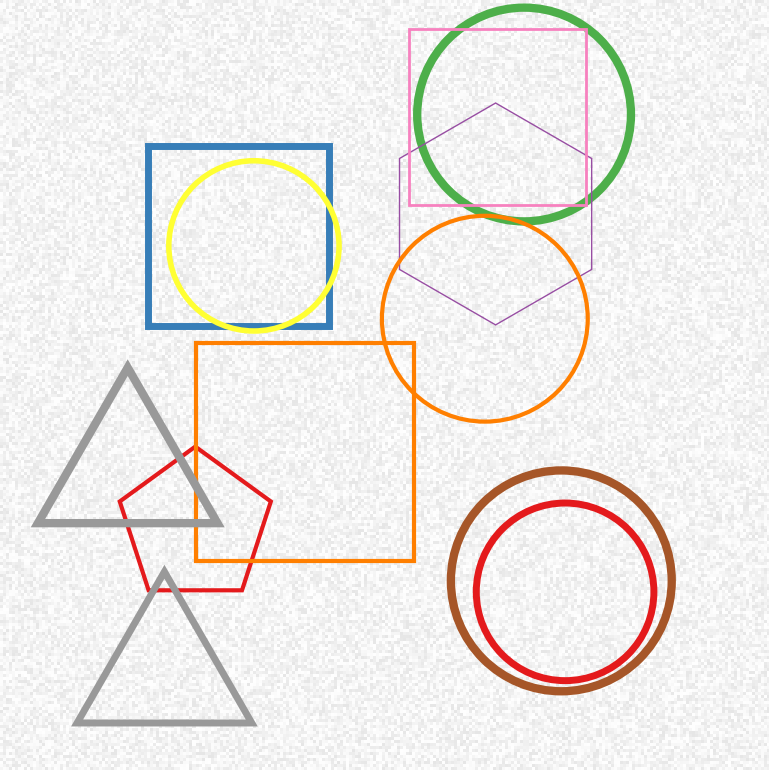[{"shape": "circle", "thickness": 2.5, "radius": 0.58, "center": [0.734, 0.231]}, {"shape": "pentagon", "thickness": 1.5, "radius": 0.52, "center": [0.254, 0.317]}, {"shape": "square", "thickness": 2.5, "radius": 0.59, "center": [0.31, 0.693]}, {"shape": "circle", "thickness": 3, "radius": 0.69, "center": [0.681, 0.851]}, {"shape": "hexagon", "thickness": 0.5, "radius": 0.72, "center": [0.644, 0.722]}, {"shape": "circle", "thickness": 1.5, "radius": 0.67, "center": [0.63, 0.586]}, {"shape": "square", "thickness": 1.5, "radius": 0.71, "center": [0.395, 0.413]}, {"shape": "circle", "thickness": 2, "radius": 0.55, "center": [0.33, 0.681]}, {"shape": "circle", "thickness": 3, "radius": 0.72, "center": [0.729, 0.246]}, {"shape": "square", "thickness": 1, "radius": 0.57, "center": [0.646, 0.848]}, {"shape": "triangle", "thickness": 3, "radius": 0.67, "center": [0.166, 0.388]}, {"shape": "triangle", "thickness": 2.5, "radius": 0.65, "center": [0.214, 0.127]}]